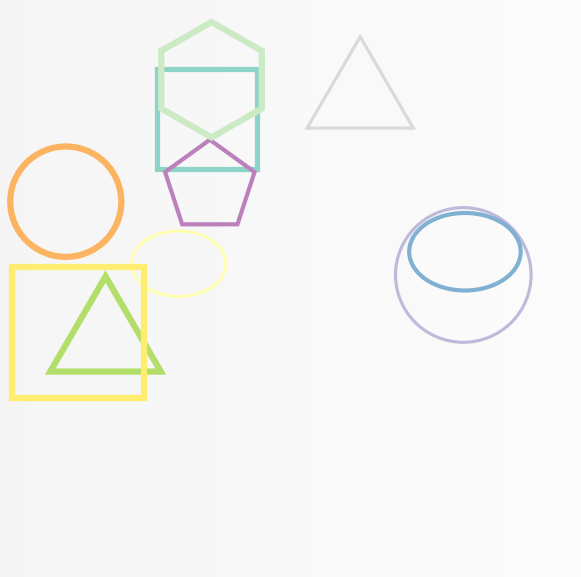[{"shape": "square", "thickness": 2.5, "radius": 0.43, "center": [0.357, 0.793]}, {"shape": "oval", "thickness": 1.5, "radius": 0.41, "center": [0.307, 0.542]}, {"shape": "circle", "thickness": 1.5, "radius": 0.58, "center": [0.797, 0.523]}, {"shape": "oval", "thickness": 2, "radius": 0.48, "center": [0.8, 0.563]}, {"shape": "circle", "thickness": 3, "radius": 0.48, "center": [0.113, 0.65]}, {"shape": "triangle", "thickness": 3, "radius": 0.55, "center": [0.182, 0.411]}, {"shape": "triangle", "thickness": 1.5, "radius": 0.53, "center": [0.62, 0.83]}, {"shape": "pentagon", "thickness": 2, "radius": 0.4, "center": [0.361, 0.676]}, {"shape": "hexagon", "thickness": 3, "radius": 0.5, "center": [0.364, 0.861]}, {"shape": "square", "thickness": 3, "radius": 0.57, "center": [0.134, 0.424]}]